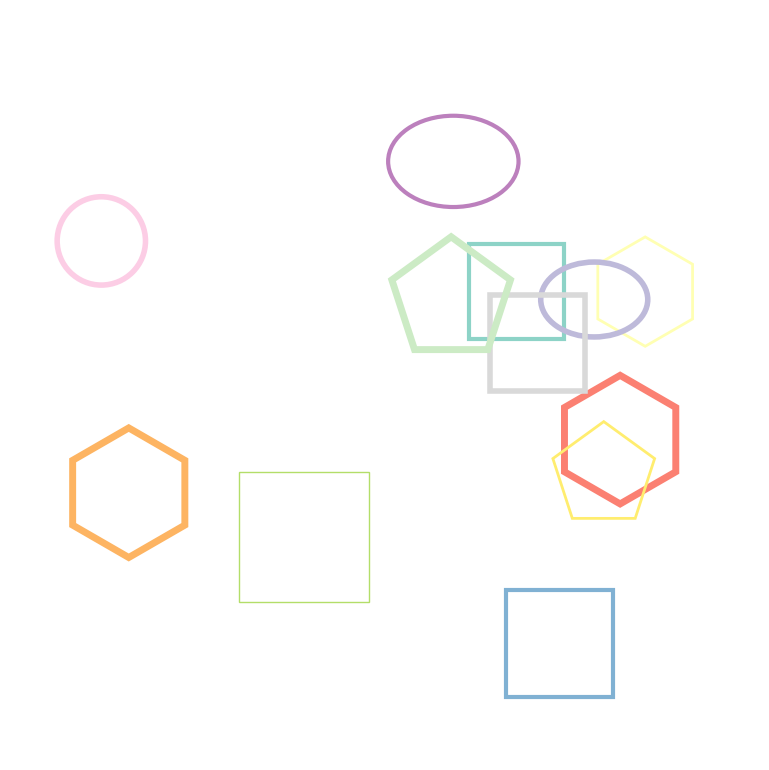[{"shape": "square", "thickness": 1.5, "radius": 0.31, "center": [0.671, 0.621]}, {"shape": "hexagon", "thickness": 1, "radius": 0.36, "center": [0.838, 0.621]}, {"shape": "oval", "thickness": 2, "radius": 0.35, "center": [0.772, 0.611]}, {"shape": "hexagon", "thickness": 2.5, "radius": 0.42, "center": [0.805, 0.429]}, {"shape": "square", "thickness": 1.5, "radius": 0.35, "center": [0.727, 0.165]}, {"shape": "hexagon", "thickness": 2.5, "radius": 0.42, "center": [0.167, 0.36]}, {"shape": "square", "thickness": 0.5, "radius": 0.42, "center": [0.394, 0.303]}, {"shape": "circle", "thickness": 2, "radius": 0.29, "center": [0.132, 0.687]}, {"shape": "square", "thickness": 2, "radius": 0.31, "center": [0.698, 0.555]}, {"shape": "oval", "thickness": 1.5, "radius": 0.42, "center": [0.589, 0.79]}, {"shape": "pentagon", "thickness": 2.5, "radius": 0.4, "center": [0.586, 0.611]}, {"shape": "pentagon", "thickness": 1, "radius": 0.35, "center": [0.784, 0.383]}]